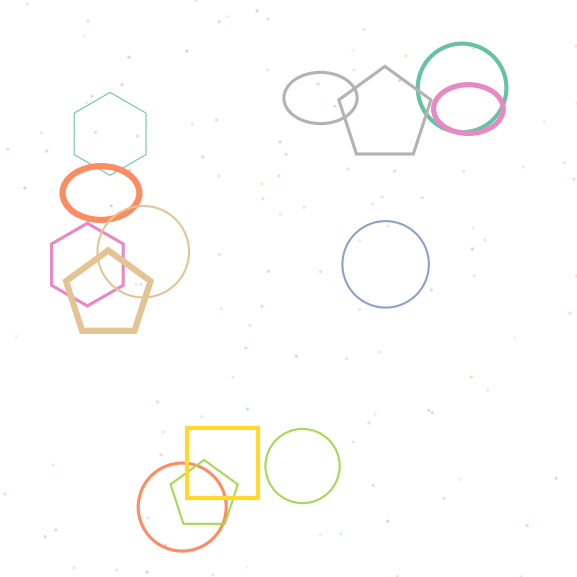[{"shape": "hexagon", "thickness": 0.5, "radius": 0.36, "center": [0.191, 0.767]}, {"shape": "circle", "thickness": 2, "radius": 0.38, "center": [0.8, 0.847]}, {"shape": "circle", "thickness": 1.5, "radius": 0.38, "center": [0.316, 0.121]}, {"shape": "oval", "thickness": 3, "radius": 0.33, "center": [0.175, 0.665]}, {"shape": "circle", "thickness": 1, "radius": 0.37, "center": [0.668, 0.541]}, {"shape": "hexagon", "thickness": 1.5, "radius": 0.36, "center": [0.151, 0.541]}, {"shape": "oval", "thickness": 2.5, "radius": 0.3, "center": [0.811, 0.81]}, {"shape": "circle", "thickness": 1, "radius": 0.32, "center": [0.524, 0.192]}, {"shape": "pentagon", "thickness": 1, "radius": 0.31, "center": [0.354, 0.142]}, {"shape": "square", "thickness": 2, "radius": 0.31, "center": [0.385, 0.197]}, {"shape": "pentagon", "thickness": 3, "radius": 0.38, "center": [0.188, 0.489]}, {"shape": "circle", "thickness": 1, "radius": 0.4, "center": [0.248, 0.563]}, {"shape": "pentagon", "thickness": 1.5, "radius": 0.42, "center": [0.666, 0.8]}, {"shape": "oval", "thickness": 1.5, "radius": 0.32, "center": [0.555, 0.829]}]